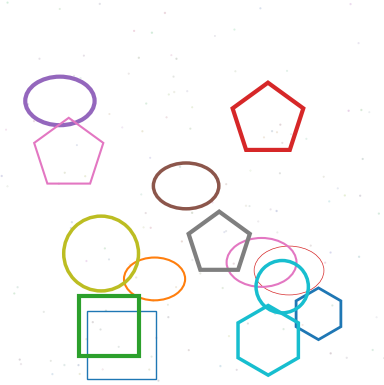[{"shape": "hexagon", "thickness": 2, "radius": 0.34, "center": [0.827, 0.185]}, {"shape": "square", "thickness": 1, "radius": 0.44, "center": [0.316, 0.103]}, {"shape": "oval", "thickness": 1.5, "radius": 0.4, "center": [0.401, 0.276]}, {"shape": "square", "thickness": 3, "radius": 0.39, "center": [0.283, 0.154]}, {"shape": "oval", "thickness": 0.5, "radius": 0.45, "center": [0.751, 0.297]}, {"shape": "pentagon", "thickness": 3, "radius": 0.48, "center": [0.696, 0.689]}, {"shape": "oval", "thickness": 3, "radius": 0.45, "center": [0.156, 0.738]}, {"shape": "oval", "thickness": 2.5, "radius": 0.42, "center": [0.483, 0.517]}, {"shape": "oval", "thickness": 1.5, "radius": 0.45, "center": [0.679, 0.318]}, {"shape": "pentagon", "thickness": 1.5, "radius": 0.47, "center": [0.179, 0.6]}, {"shape": "pentagon", "thickness": 3, "radius": 0.42, "center": [0.569, 0.367]}, {"shape": "circle", "thickness": 2.5, "radius": 0.49, "center": [0.263, 0.341]}, {"shape": "hexagon", "thickness": 2.5, "radius": 0.45, "center": [0.697, 0.116]}, {"shape": "circle", "thickness": 2.5, "radius": 0.34, "center": [0.733, 0.255]}]